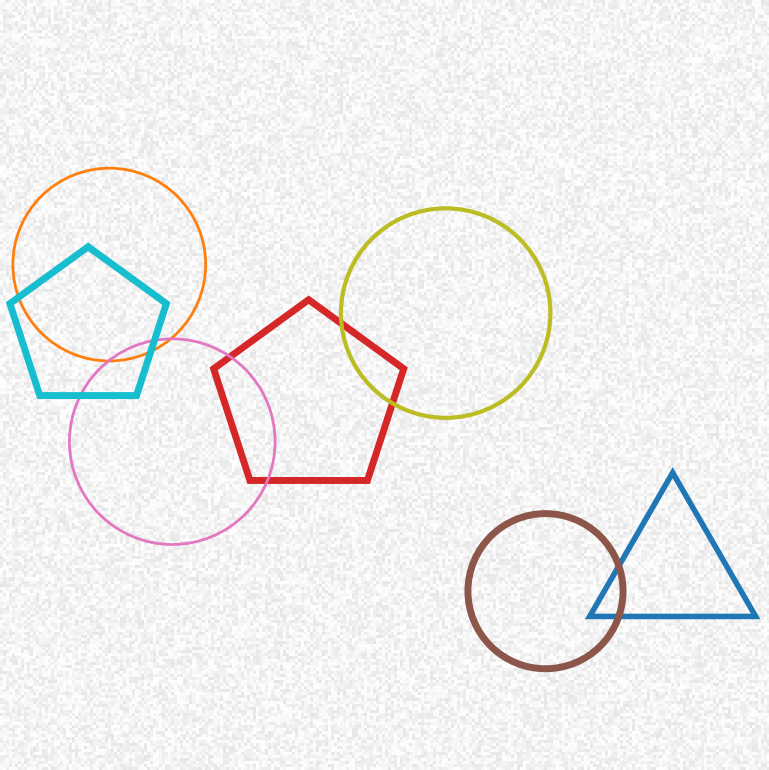[{"shape": "triangle", "thickness": 2, "radius": 0.62, "center": [0.874, 0.262]}, {"shape": "circle", "thickness": 1, "radius": 0.63, "center": [0.142, 0.656]}, {"shape": "pentagon", "thickness": 2.5, "radius": 0.65, "center": [0.401, 0.481]}, {"shape": "circle", "thickness": 2.5, "radius": 0.5, "center": [0.708, 0.232]}, {"shape": "circle", "thickness": 1, "radius": 0.67, "center": [0.224, 0.426]}, {"shape": "circle", "thickness": 1.5, "radius": 0.68, "center": [0.579, 0.593]}, {"shape": "pentagon", "thickness": 2.5, "radius": 0.53, "center": [0.114, 0.573]}]